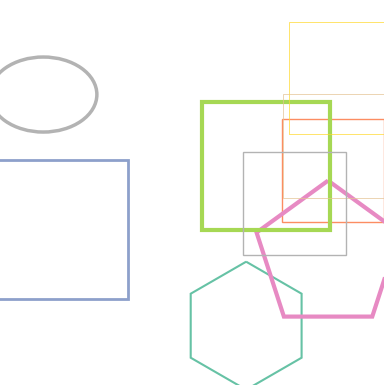[{"shape": "hexagon", "thickness": 1.5, "radius": 0.83, "center": [0.639, 0.154]}, {"shape": "square", "thickness": 1, "radius": 0.67, "center": [0.865, 0.558]}, {"shape": "square", "thickness": 2, "radius": 0.9, "center": [0.152, 0.404]}, {"shape": "pentagon", "thickness": 3, "radius": 0.98, "center": [0.852, 0.336]}, {"shape": "square", "thickness": 3, "radius": 0.83, "center": [0.69, 0.568]}, {"shape": "square", "thickness": 0.5, "radius": 0.73, "center": [0.897, 0.797]}, {"shape": "square", "thickness": 0.5, "radius": 0.68, "center": [0.871, 0.621]}, {"shape": "oval", "thickness": 2.5, "radius": 0.7, "center": [0.112, 0.754]}, {"shape": "square", "thickness": 1, "radius": 0.67, "center": [0.766, 0.472]}]